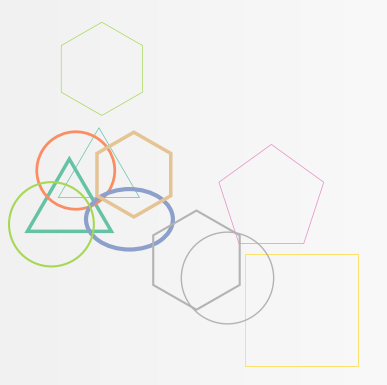[{"shape": "triangle", "thickness": 2.5, "radius": 0.63, "center": [0.179, 0.462]}, {"shape": "triangle", "thickness": 0.5, "radius": 0.6, "center": [0.255, 0.547]}, {"shape": "circle", "thickness": 2, "radius": 0.5, "center": [0.196, 0.557]}, {"shape": "oval", "thickness": 3, "radius": 0.56, "center": [0.334, 0.43]}, {"shape": "pentagon", "thickness": 0.5, "radius": 0.71, "center": [0.7, 0.483]}, {"shape": "circle", "thickness": 1.5, "radius": 0.55, "center": [0.133, 0.417]}, {"shape": "hexagon", "thickness": 0.5, "radius": 0.61, "center": [0.263, 0.821]}, {"shape": "square", "thickness": 0.5, "radius": 0.73, "center": [0.778, 0.195]}, {"shape": "hexagon", "thickness": 2.5, "radius": 0.55, "center": [0.345, 0.547]}, {"shape": "circle", "thickness": 1, "radius": 0.6, "center": [0.587, 0.278]}, {"shape": "hexagon", "thickness": 1.5, "radius": 0.64, "center": [0.507, 0.324]}]